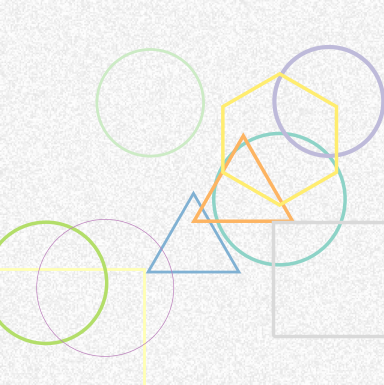[{"shape": "circle", "thickness": 2.5, "radius": 0.85, "center": [0.726, 0.483]}, {"shape": "square", "thickness": 2, "radius": 0.99, "center": [0.175, 0.102]}, {"shape": "circle", "thickness": 3, "radius": 0.71, "center": [0.854, 0.737]}, {"shape": "triangle", "thickness": 2, "radius": 0.68, "center": [0.503, 0.361]}, {"shape": "triangle", "thickness": 2.5, "radius": 0.74, "center": [0.632, 0.499]}, {"shape": "circle", "thickness": 2.5, "radius": 0.79, "center": [0.12, 0.265]}, {"shape": "square", "thickness": 2.5, "radius": 0.74, "center": [0.856, 0.276]}, {"shape": "circle", "thickness": 0.5, "radius": 0.89, "center": [0.273, 0.252]}, {"shape": "circle", "thickness": 2, "radius": 0.69, "center": [0.39, 0.733]}, {"shape": "hexagon", "thickness": 2.5, "radius": 0.85, "center": [0.726, 0.638]}]